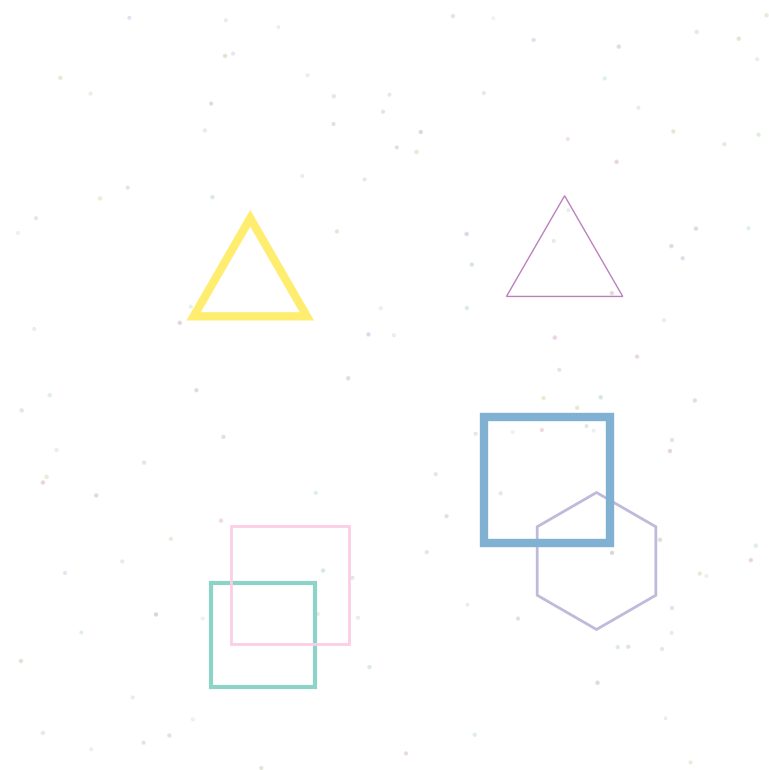[{"shape": "square", "thickness": 1.5, "radius": 0.34, "center": [0.341, 0.175]}, {"shape": "hexagon", "thickness": 1, "radius": 0.44, "center": [0.775, 0.271]}, {"shape": "square", "thickness": 3, "radius": 0.41, "center": [0.71, 0.377]}, {"shape": "square", "thickness": 1, "radius": 0.38, "center": [0.376, 0.24]}, {"shape": "triangle", "thickness": 0.5, "radius": 0.44, "center": [0.733, 0.659]}, {"shape": "triangle", "thickness": 3, "radius": 0.42, "center": [0.325, 0.632]}]